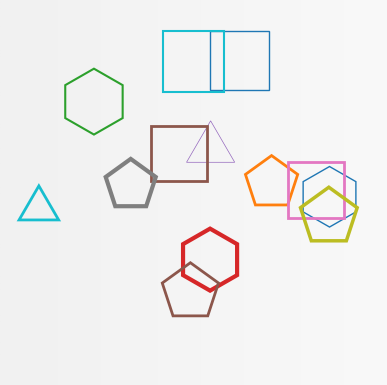[{"shape": "hexagon", "thickness": 1, "radius": 0.39, "center": [0.85, 0.489]}, {"shape": "square", "thickness": 1, "radius": 0.38, "center": [0.618, 0.842]}, {"shape": "pentagon", "thickness": 2, "radius": 0.35, "center": [0.701, 0.525]}, {"shape": "hexagon", "thickness": 1.5, "radius": 0.43, "center": [0.242, 0.736]}, {"shape": "hexagon", "thickness": 3, "radius": 0.4, "center": [0.542, 0.326]}, {"shape": "triangle", "thickness": 0.5, "radius": 0.36, "center": [0.544, 0.614]}, {"shape": "square", "thickness": 2, "radius": 0.36, "center": [0.461, 0.602]}, {"shape": "pentagon", "thickness": 2, "radius": 0.38, "center": [0.491, 0.241]}, {"shape": "square", "thickness": 2, "radius": 0.36, "center": [0.816, 0.507]}, {"shape": "pentagon", "thickness": 3, "radius": 0.34, "center": [0.337, 0.519]}, {"shape": "pentagon", "thickness": 2.5, "radius": 0.38, "center": [0.849, 0.437]}, {"shape": "square", "thickness": 1.5, "radius": 0.39, "center": [0.499, 0.841]}, {"shape": "triangle", "thickness": 2, "radius": 0.29, "center": [0.1, 0.458]}]